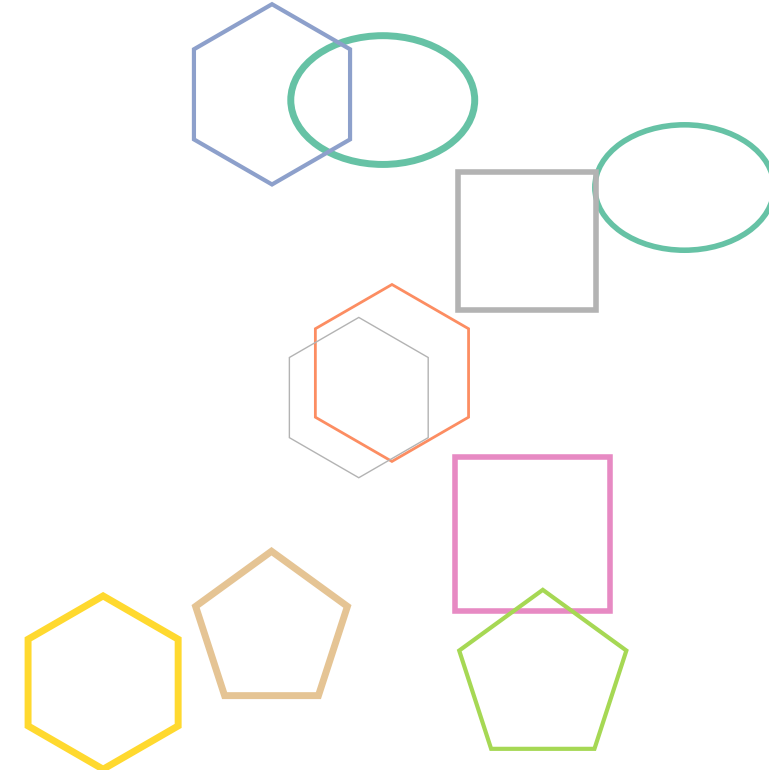[{"shape": "oval", "thickness": 2.5, "radius": 0.6, "center": [0.497, 0.87]}, {"shape": "oval", "thickness": 2, "radius": 0.58, "center": [0.889, 0.756]}, {"shape": "hexagon", "thickness": 1, "radius": 0.57, "center": [0.509, 0.516]}, {"shape": "hexagon", "thickness": 1.5, "radius": 0.59, "center": [0.353, 0.877]}, {"shape": "square", "thickness": 2, "radius": 0.5, "center": [0.691, 0.306]}, {"shape": "pentagon", "thickness": 1.5, "radius": 0.57, "center": [0.705, 0.12]}, {"shape": "hexagon", "thickness": 2.5, "radius": 0.56, "center": [0.134, 0.114]}, {"shape": "pentagon", "thickness": 2.5, "radius": 0.52, "center": [0.353, 0.18]}, {"shape": "square", "thickness": 2, "radius": 0.45, "center": [0.684, 0.687]}, {"shape": "hexagon", "thickness": 0.5, "radius": 0.52, "center": [0.466, 0.484]}]